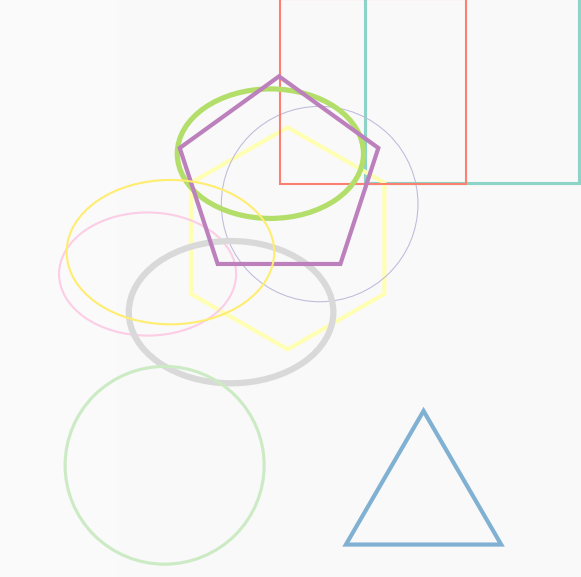[{"shape": "square", "thickness": 1.5, "radius": 0.92, "center": [0.812, 0.866]}, {"shape": "hexagon", "thickness": 2, "radius": 0.96, "center": [0.495, 0.586]}, {"shape": "circle", "thickness": 0.5, "radius": 0.85, "center": [0.55, 0.646]}, {"shape": "square", "thickness": 1, "radius": 0.8, "center": [0.642, 0.841]}, {"shape": "triangle", "thickness": 2, "radius": 0.77, "center": [0.729, 0.133]}, {"shape": "oval", "thickness": 2.5, "radius": 0.8, "center": [0.465, 0.733]}, {"shape": "oval", "thickness": 1, "radius": 0.76, "center": [0.254, 0.525]}, {"shape": "oval", "thickness": 3, "radius": 0.88, "center": [0.398, 0.459]}, {"shape": "pentagon", "thickness": 2, "radius": 0.9, "center": [0.48, 0.687]}, {"shape": "circle", "thickness": 1.5, "radius": 0.86, "center": [0.283, 0.193]}, {"shape": "oval", "thickness": 1, "radius": 0.89, "center": [0.293, 0.563]}]